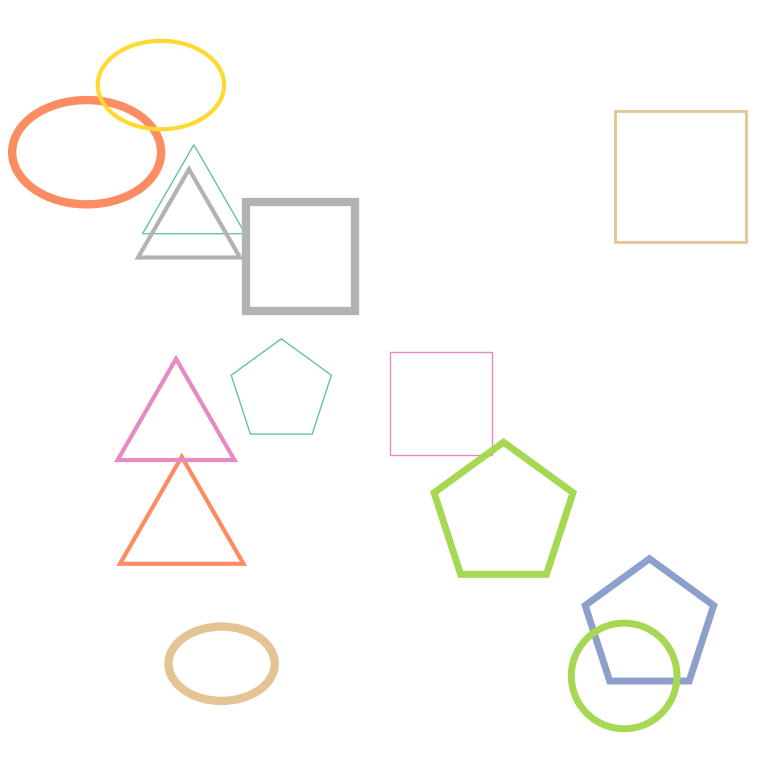[{"shape": "triangle", "thickness": 0.5, "radius": 0.38, "center": [0.252, 0.735]}, {"shape": "pentagon", "thickness": 0.5, "radius": 0.34, "center": [0.365, 0.492]}, {"shape": "oval", "thickness": 3, "radius": 0.48, "center": [0.113, 0.802]}, {"shape": "triangle", "thickness": 1.5, "radius": 0.46, "center": [0.236, 0.314]}, {"shape": "pentagon", "thickness": 2.5, "radius": 0.44, "center": [0.843, 0.187]}, {"shape": "triangle", "thickness": 1.5, "radius": 0.44, "center": [0.229, 0.446]}, {"shape": "square", "thickness": 0.5, "radius": 0.33, "center": [0.573, 0.476]}, {"shape": "circle", "thickness": 2.5, "radius": 0.34, "center": [0.811, 0.122]}, {"shape": "pentagon", "thickness": 2.5, "radius": 0.47, "center": [0.654, 0.331]}, {"shape": "oval", "thickness": 1.5, "radius": 0.41, "center": [0.209, 0.89]}, {"shape": "oval", "thickness": 3, "radius": 0.34, "center": [0.288, 0.138]}, {"shape": "square", "thickness": 1, "radius": 0.42, "center": [0.883, 0.771]}, {"shape": "square", "thickness": 3, "radius": 0.35, "center": [0.39, 0.666]}, {"shape": "triangle", "thickness": 1.5, "radius": 0.38, "center": [0.245, 0.704]}]